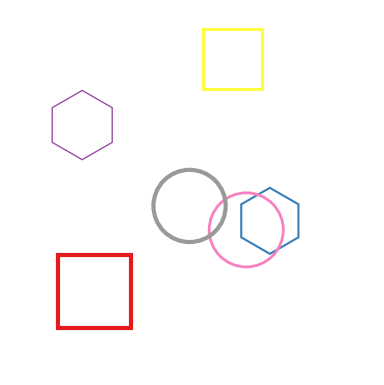[{"shape": "square", "thickness": 3, "radius": 0.48, "center": [0.246, 0.243]}, {"shape": "hexagon", "thickness": 1.5, "radius": 0.43, "center": [0.701, 0.426]}, {"shape": "hexagon", "thickness": 1, "radius": 0.45, "center": [0.214, 0.675]}, {"shape": "square", "thickness": 2, "radius": 0.38, "center": [0.604, 0.847]}, {"shape": "circle", "thickness": 2, "radius": 0.48, "center": [0.64, 0.403]}, {"shape": "circle", "thickness": 3, "radius": 0.47, "center": [0.492, 0.465]}]